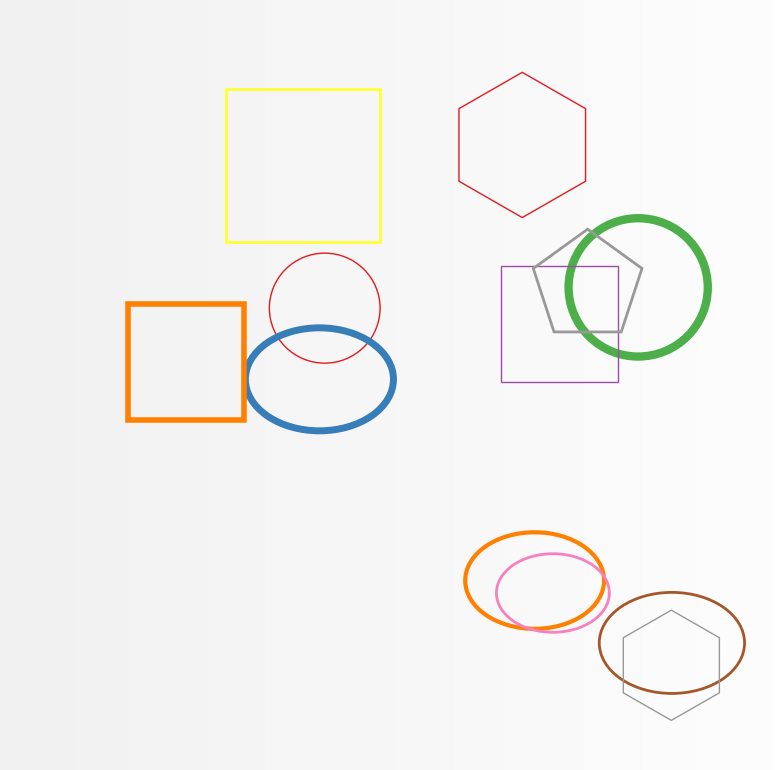[{"shape": "hexagon", "thickness": 0.5, "radius": 0.47, "center": [0.674, 0.812]}, {"shape": "circle", "thickness": 0.5, "radius": 0.36, "center": [0.419, 0.6]}, {"shape": "oval", "thickness": 2.5, "radius": 0.48, "center": [0.412, 0.507]}, {"shape": "circle", "thickness": 3, "radius": 0.45, "center": [0.823, 0.627]}, {"shape": "square", "thickness": 0.5, "radius": 0.38, "center": [0.722, 0.579]}, {"shape": "oval", "thickness": 1.5, "radius": 0.45, "center": [0.69, 0.246]}, {"shape": "square", "thickness": 2, "radius": 0.38, "center": [0.24, 0.529]}, {"shape": "square", "thickness": 1, "radius": 0.49, "center": [0.391, 0.785]}, {"shape": "oval", "thickness": 1, "radius": 0.47, "center": [0.867, 0.165]}, {"shape": "oval", "thickness": 1, "radius": 0.36, "center": [0.713, 0.23]}, {"shape": "pentagon", "thickness": 1, "radius": 0.37, "center": [0.758, 0.629]}, {"shape": "hexagon", "thickness": 0.5, "radius": 0.36, "center": [0.866, 0.136]}]